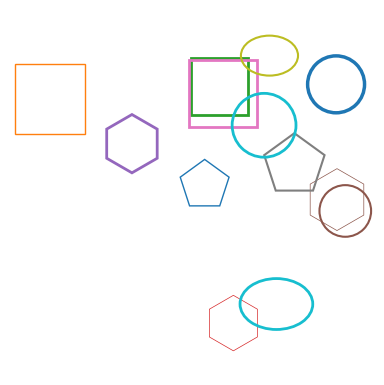[{"shape": "circle", "thickness": 2.5, "radius": 0.37, "center": [0.873, 0.781]}, {"shape": "pentagon", "thickness": 1, "radius": 0.33, "center": [0.532, 0.519]}, {"shape": "square", "thickness": 1, "radius": 0.46, "center": [0.13, 0.742]}, {"shape": "square", "thickness": 2, "radius": 0.37, "center": [0.571, 0.776]}, {"shape": "hexagon", "thickness": 0.5, "radius": 0.36, "center": [0.606, 0.161]}, {"shape": "hexagon", "thickness": 2, "radius": 0.38, "center": [0.343, 0.627]}, {"shape": "hexagon", "thickness": 0.5, "radius": 0.4, "center": [0.875, 0.482]}, {"shape": "circle", "thickness": 1.5, "radius": 0.34, "center": [0.897, 0.452]}, {"shape": "square", "thickness": 2, "radius": 0.44, "center": [0.58, 0.757]}, {"shape": "pentagon", "thickness": 1.5, "radius": 0.41, "center": [0.765, 0.572]}, {"shape": "oval", "thickness": 1.5, "radius": 0.37, "center": [0.7, 0.856]}, {"shape": "oval", "thickness": 2, "radius": 0.47, "center": [0.718, 0.21]}, {"shape": "circle", "thickness": 2, "radius": 0.41, "center": [0.686, 0.675]}]